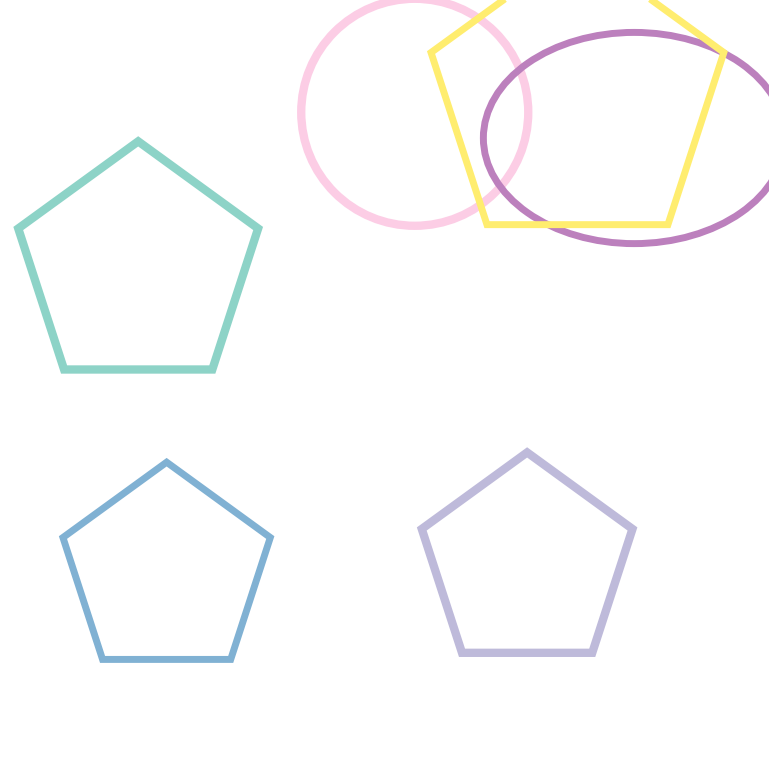[{"shape": "pentagon", "thickness": 3, "radius": 0.82, "center": [0.179, 0.653]}, {"shape": "pentagon", "thickness": 3, "radius": 0.72, "center": [0.685, 0.269]}, {"shape": "pentagon", "thickness": 2.5, "radius": 0.71, "center": [0.216, 0.258]}, {"shape": "circle", "thickness": 3, "radius": 0.74, "center": [0.539, 0.854]}, {"shape": "oval", "thickness": 2.5, "radius": 0.98, "center": [0.824, 0.821]}, {"shape": "pentagon", "thickness": 2.5, "radius": 1.0, "center": [0.75, 0.87]}]